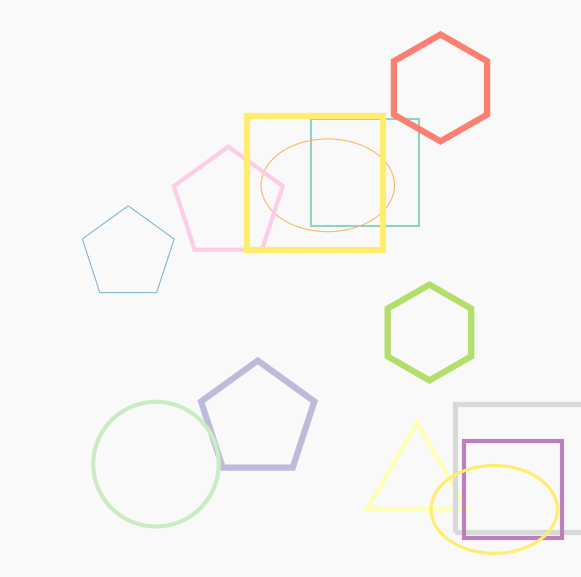[{"shape": "square", "thickness": 1, "radius": 0.46, "center": [0.628, 0.7]}, {"shape": "triangle", "thickness": 2, "radius": 0.5, "center": [0.717, 0.167]}, {"shape": "pentagon", "thickness": 3, "radius": 0.51, "center": [0.443, 0.272]}, {"shape": "hexagon", "thickness": 3, "radius": 0.46, "center": [0.758, 0.847]}, {"shape": "pentagon", "thickness": 0.5, "radius": 0.42, "center": [0.221, 0.56]}, {"shape": "oval", "thickness": 0.5, "radius": 0.57, "center": [0.564, 0.678]}, {"shape": "hexagon", "thickness": 3, "radius": 0.41, "center": [0.739, 0.423]}, {"shape": "pentagon", "thickness": 2, "radius": 0.49, "center": [0.393, 0.647]}, {"shape": "square", "thickness": 2.5, "radius": 0.56, "center": [0.893, 0.189]}, {"shape": "square", "thickness": 2, "radius": 0.42, "center": [0.883, 0.152]}, {"shape": "circle", "thickness": 2, "radius": 0.54, "center": [0.268, 0.195]}, {"shape": "square", "thickness": 3, "radius": 0.58, "center": [0.542, 0.683]}, {"shape": "oval", "thickness": 1.5, "radius": 0.54, "center": [0.85, 0.117]}]